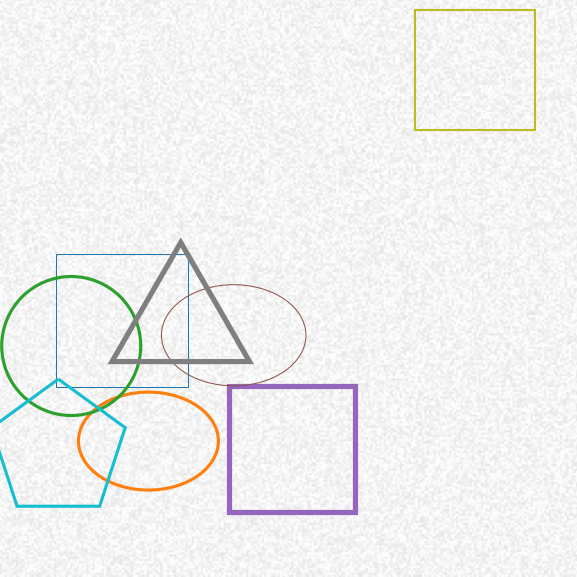[{"shape": "square", "thickness": 0.5, "radius": 0.57, "center": [0.211, 0.444]}, {"shape": "oval", "thickness": 1.5, "radius": 0.61, "center": [0.257, 0.235]}, {"shape": "circle", "thickness": 1.5, "radius": 0.6, "center": [0.123, 0.4]}, {"shape": "square", "thickness": 2.5, "radius": 0.55, "center": [0.506, 0.222]}, {"shape": "oval", "thickness": 0.5, "radius": 0.63, "center": [0.405, 0.419]}, {"shape": "triangle", "thickness": 2.5, "radius": 0.69, "center": [0.313, 0.442]}, {"shape": "square", "thickness": 1, "radius": 0.52, "center": [0.823, 0.878]}, {"shape": "pentagon", "thickness": 1.5, "radius": 0.61, "center": [0.101, 0.221]}]